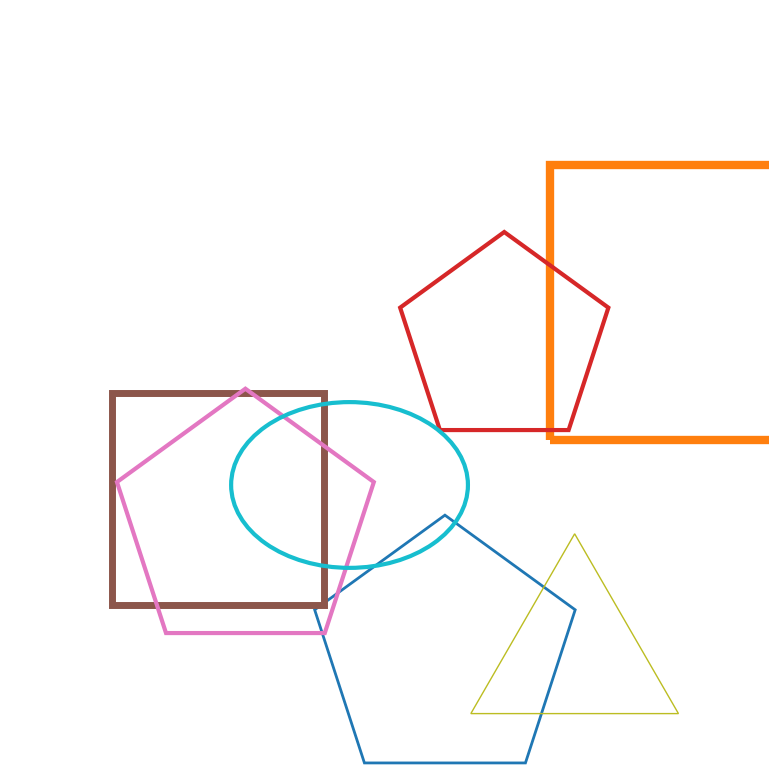[{"shape": "pentagon", "thickness": 1, "radius": 0.89, "center": [0.578, 0.153]}, {"shape": "square", "thickness": 3, "radius": 0.89, "center": [0.892, 0.607]}, {"shape": "pentagon", "thickness": 1.5, "radius": 0.71, "center": [0.655, 0.557]}, {"shape": "square", "thickness": 2.5, "radius": 0.69, "center": [0.284, 0.353]}, {"shape": "pentagon", "thickness": 1.5, "radius": 0.88, "center": [0.319, 0.32]}, {"shape": "triangle", "thickness": 0.5, "radius": 0.78, "center": [0.746, 0.151]}, {"shape": "oval", "thickness": 1.5, "radius": 0.77, "center": [0.454, 0.37]}]